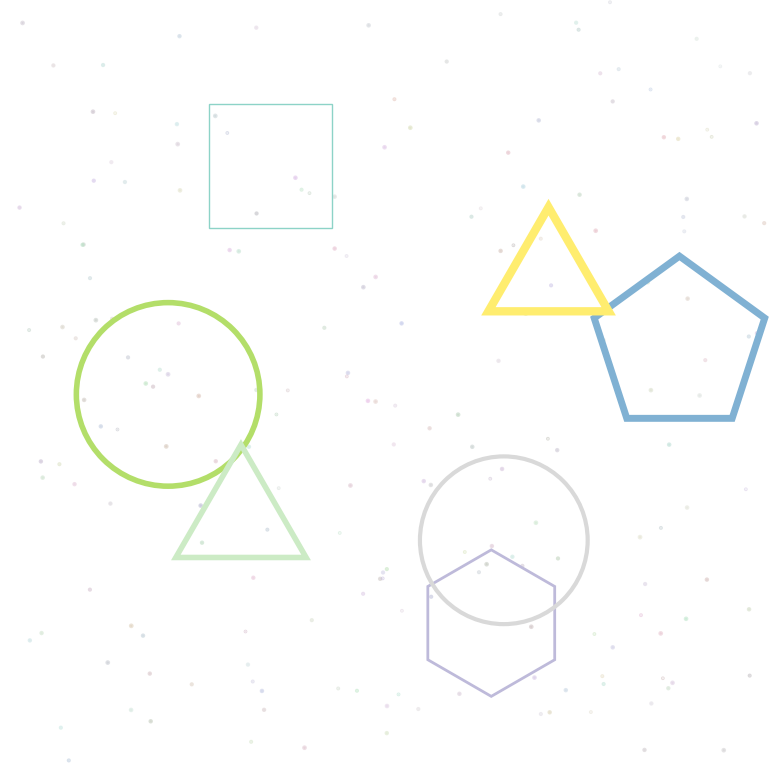[{"shape": "square", "thickness": 0.5, "radius": 0.4, "center": [0.351, 0.784]}, {"shape": "hexagon", "thickness": 1, "radius": 0.48, "center": [0.638, 0.191]}, {"shape": "pentagon", "thickness": 2.5, "radius": 0.58, "center": [0.882, 0.551]}, {"shape": "circle", "thickness": 2, "radius": 0.6, "center": [0.218, 0.488]}, {"shape": "circle", "thickness": 1.5, "radius": 0.54, "center": [0.654, 0.298]}, {"shape": "triangle", "thickness": 2, "radius": 0.49, "center": [0.313, 0.325]}, {"shape": "triangle", "thickness": 3, "radius": 0.45, "center": [0.712, 0.641]}]